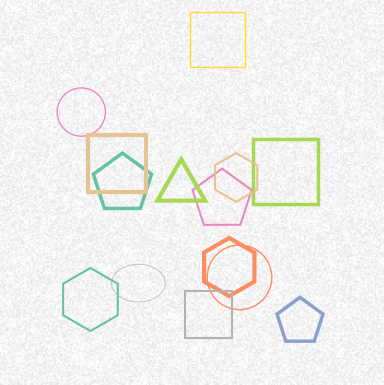[{"shape": "pentagon", "thickness": 2.5, "radius": 0.4, "center": [0.318, 0.523]}, {"shape": "hexagon", "thickness": 1.5, "radius": 0.41, "center": [0.235, 0.222]}, {"shape": "circle", "thickness": 1, "radius": 0.42, "center": [0.622, 0.28]}, {"shape": "hexagon", "thickness": 3, "radius": 0.38, "center": [0.595, 0.306]}, {"shape": "pentagon", "thickness": 2.5, "radius": 0.31, "center": [0.779, 0.165]}, {"shape": "circle", "thickness": 1, "radius": 0.31, "center": [0.211, 0.709]}, {"shape": "pentagon", "thickness": 1.5, "radius": 0.4, "center": [0.577, 0.481]}, {"shape": "square", "thickness": 2.5, "radius": 0.42, "center": [0.742, 0.555]}, {"shape": "triangle", "thickness": 3, "radius": 0.36, "center": [0.471, 0.515]}, {"shape": "square", "thickness": 1, "radius": 0.36, "center": [0.565, 0.898]}, {"shape": "square", "thickness": 3, "radius": 0.37, "center": [0.304, 0.575]}, {"shape": "hexagon", "thickness": 1.5, "radius": 0.32, "center": [0.613, 0.539]}, {"shape": "oval", "thickness": 0.5, "radius": 0.35, "center": [0.359, 0.265]}, {"shape": "square", "thickness": 1.5, "radius": 0.3, "center": [0.542, 0.183]}]